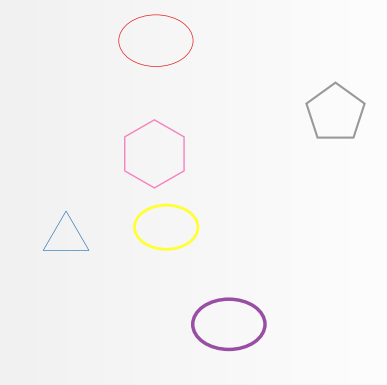[{"shape": "oval", "thickness": 0.5, "radius": 0.48, "center": [0.402, 0.894]}, {"shape": "triangle", "thickness": 0.5, "radius": 0.34, "center": [0.171, 0.383]}, {"shape": "oval", "thickness": 2.5, "radius": 0.47, "center": [0.591, 0.158]}, {"shape": "oval", "thickness": 2, "radius": 0.41, "center": [0.429, 0.41]}, {"shape": "hexagon", "thickness": 1, "radius": 0.44, "center": [0.398, 0.6]}, {"shape": "pentagon", "thickness": 1.5, "radius": 0.39, "center": [0.866, 0.706]}]